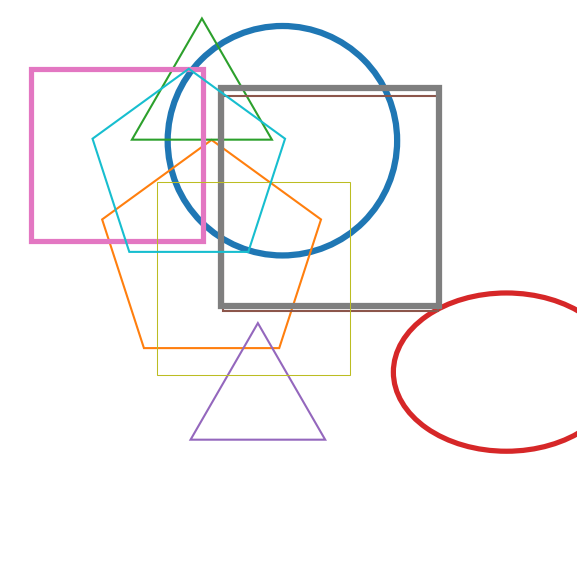[{"shape": "circle", "thickness": 3, "radius": 0.99, "center": [0.489, 0.755]}, {"shape": "pentagon", "thickness": 1, "radius": 1.0, "center": [0.366, 0.558]}, {"shape": "triangle", "thickness": 1, "radius": 0.7, "center": [0.35, 0.827]}, {"shape": "oval", "thickness": 2.5, "radius": 0.98, "center": [0.877, 0.355]}, {"shape": "triangle", "thickness": 1, "radius": 0.67, "center": [0.447, 0.305]}, {"shape": "square", "thickness": 1, "radius": 0.93, "center": [0.572, 0.646]}, {"shape": "square", "thickness": 2.5, "radius": 0.75, "center": [0.202, 0.731]}, {"shape": "square", "thickness": 3, "radius": 0.94, "center": [0.571, 0.659]}, {"shape": "square", "thickness": 0.5, "radius": 0.83, "center": [0.439, 0.517]}, {"shape": "pentagon", "thickness": 1, "radius": 0.88, "center": [0.327, 0.705]}]